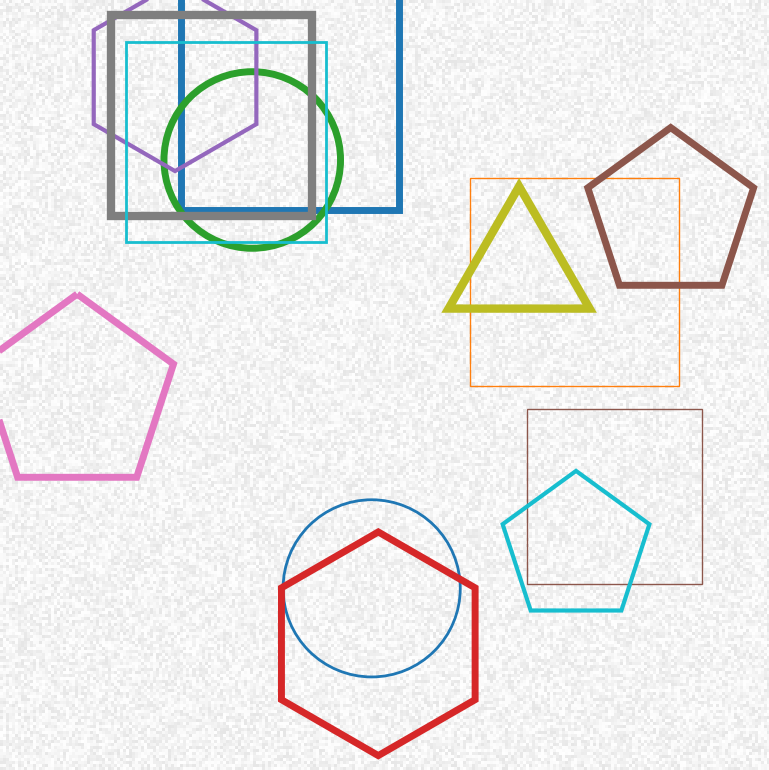[{"shape": "circle", "thickness": 1, "radius": 0.58, "center": [0.483, 0.236]}, {"shape": "square", "thickness": 2.5, "radius": 0.71, "center": [0.376, 0.87]}, {"shape": "square", "thickness": 0.5, "radius": 0.68, "center": [0.746, 0.633]}, {"shape": "circle", "thickness": 2.5, "radius": 0.57, "center": [0.328, 0.792]}, {"shape": "hexagon", "thickness": 2.5, "radius": 0.73, "center": [0.491, 0.164]}, {"shape": "hexagon", "thickness": 1.5, "radius": 0.61, "center": [0.227, 0.9]}, {"shape": "square", "thickness": 0.5, "radius": 0.57, "center": [0.798, 0.355]}, {"shape": "pentagon", "thickness": 2.5, "radius": 0.57, "center": [0.871, 0.721]}, {"shape": "pentagon", "thickness": 2.5, "radius": 0.66, "center": [0.1, 0.487]}, {"shape": "square", "thickness": 3, "radius": 0.65, "center": [0.275, 0.85]}, {"shape": "triangle", "thickness": 3, "radius": 0.53, "center": [0.674, 0.652]}, {"shape": "square", "thickness": 1, "radius": 0.65, "center": [0.294, 0.816]}, {"shape": "pentagon", "thickness": 1.5, "radius": 0.5, "center": [0.748, 0.288]}]